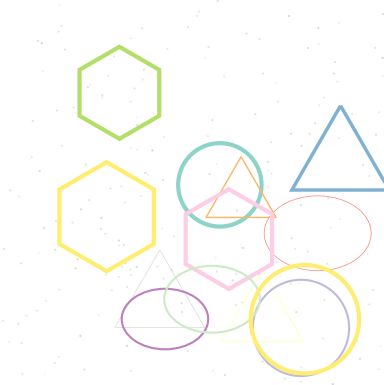[{"shape": "circle", "thickness": 3, "radius": 0.54, "center": [0.571, 0.52]}, {"shape": "triangle", "thickness": 0.5, "radius": 0.62, "center": [0.681, 0.175]}, {"shape": "circle", "thickness": 1.5, "radius": 0.63, "center": [0.782, 0.148]}, {"shape": "oval", "thickness": 0.5, "radius": 0.69, "center": [0.825, 0.394]}, {"shape": "triangle", "thickness": 2.5, "radius": 0.73, "center": [0.885, 0.579]}, {"shape": "triangle", "thickness": 1, "radius": 0.53, "center": [0.626, 0.488]}, {"shape": "hexagon", "thickness": 3, "radius": 0.6, "center": [0.31, 0.759]}, {"shape": "hexagon", "thickness": 3, "radius": 0.65, "center": [0.594, 0.379]}, {"shape": "triangle", "thickness": 0.5, "radius": 0.67, "center": [0.415, 0.216]}, {"shape": "oval", "thickness": 1.5, "radius": 0.56, "center": [0.428, 0.171]}, {"shape": "oval", "thickness": 1.5, "radius": 0.62, "center": [0.551, 0.223]}, {"shape": "hexagon", "thickness": 3, "radius": 0.71, "center": [0.277, 0.437]}, {"shape": "circle", "thickness": 3, "radius": 0.7, "center": [0.792, 0.171]}]